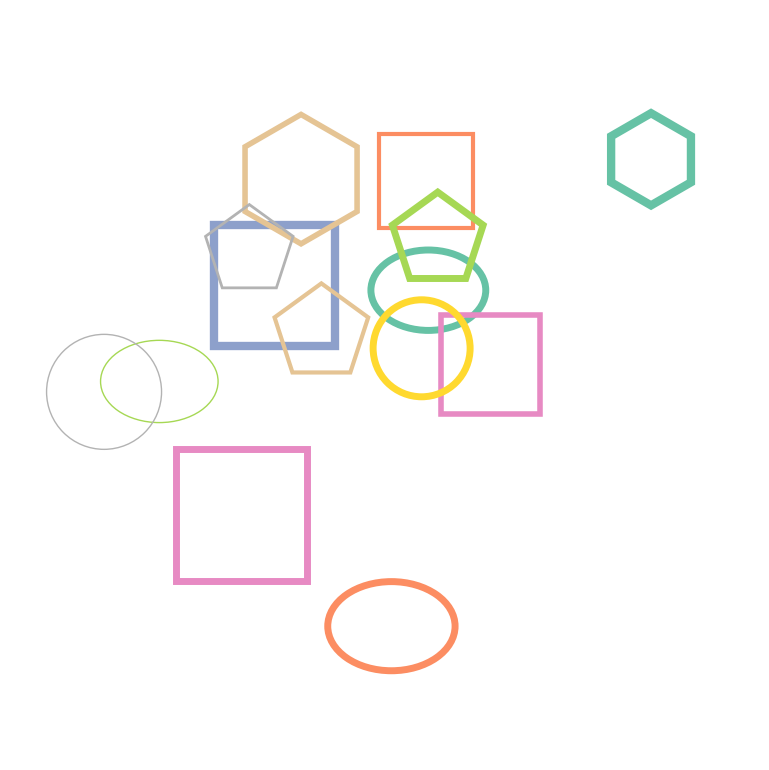[{"shape": "hexagon", "thickness": 3, "radius": 0.3, "center": [0.846, 0.793]}, {"shape": "oval", "thickness": 2.5, "radius": 0.37, "center": [0.556, 0.623]}, {"shape": "square", "thickness": 1.5, "radius": 0.31, "center": [0.553, 0.765]}, {"shape": "oval", "thickness": 2.5, "radius": 0.41, "center": [0.508, 0.187]}, {"shape": "square", "thickness": 3, "radius": 0.39, "center": [0.356, 0.629]}, {"shape": "square", "thickness": 2.5, "radius": 0.43, "center": [0.314, 0.331]}, {"shape": "square", "thickness": 2, "radius": 0.32, "center": [0.637, 0.527]}, {"shape": "oval", "thickness": 0.5, "radius": 0.38, "center": [0.207, 0.505]}, {"shape": "pentagon", "thickness": 2.5, "radius": 0.31, "center": [0.569, 0.688]}, {"shape": "circle", "thickness": 2.5, "radius": 0.31, "center": [0.548, 0.548]}, {"shape": "hexagon", "thickness": 2, "radius": 0.42, "center": [0.391, 0.767]}, {"shape": "pentagon", "thickness": 1.5, "radius": 0.32, "center": [0.417, 0.568]}, {"shape": "circle", "thickness": 0.5, "radius": 0.37, "center": [0.135, 0.491]}, {"shape": "pentagon", "thickness": 1, "radius": 0.3, "center": [0.324, 0.675]}]